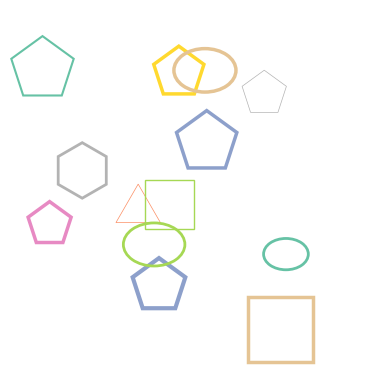[{"shape": "pentagon", "thickness": 1.5, "radius": 0.43, "center": [0.11, 0.821]}, {"shape": "oval", "thickness": 2, "radius": 0.29, "center": [0.743, 0.34]}, {"shape": "triangle", "thickness": 0.5, "radius": 0.33, "center": [0.359, 0.455]}, {"shape": "pentagon", "thickness": 2.5, "radius": 0.41, "center": [0.537, 0.63]}, {"shape": "pentagon", "thickness": 3, "radius": 0.36, "center": [0.413, 0.258]}, {"shape": "pentagon", "thickness": 2.5, "radius": 0.29, "center": [0.129, 0.418]}, {"shape": "oval", "thickness": 2, "radius": 0.4, "center": [0.4, 0.365]}, {"shape": "square", "thickness": 1, "radius": 0.32, "center": [0.441, 0.47]}, {"shape": "pentagon", "thickness": 2.5, "radius": 0.34, "center": [0.464, 0.812]}, {"shape": "square", "thickness": 2.5, "radius": 0.42, "center": [0.728, 0.144]}, {"shape": "oval", "thickness": 2.5, "radius": 0.4, "center": [0.532, 0.817]}, {"shape": "hexagon", "thickness": 2, "radius": 0.36, "center": [0.214, 0.557]}, {"shape": "pentagon", "thickness": 0.5, "radius": 0.3, "center": [0.686, 0.757]}]